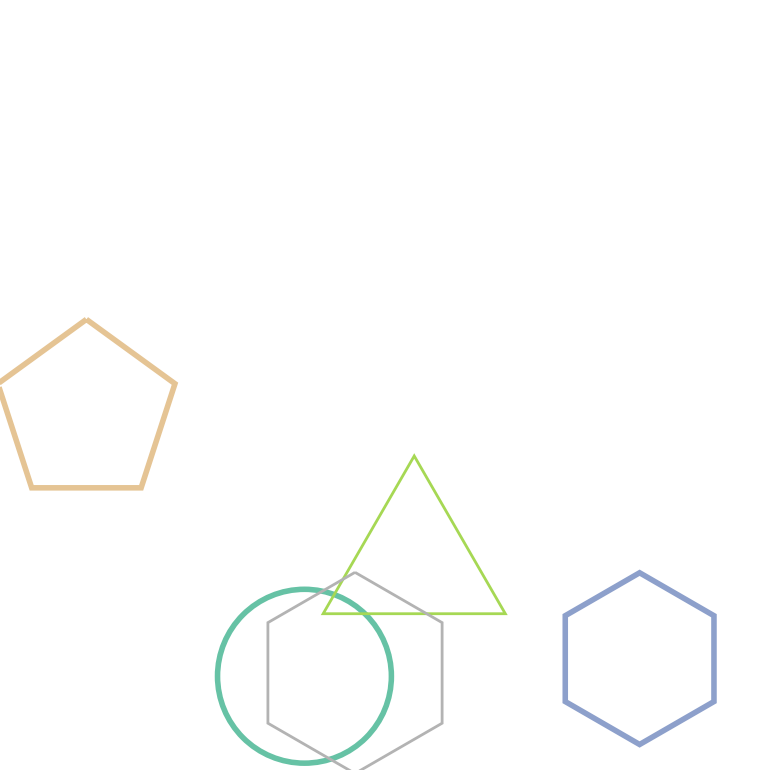[{"shape": "circle", "thickness": 2, "radius": 0.56, "center": [0.395, 0.122]}, {"shape": "hexagon", "thickness": 2, "radius": 0.56, "center": [0.831, 0.145]}, {"shape": "triangle", "thickness": 1, "radius": 0.68, "center": [0.538, 0.271]}, {"shape": "pentagon", "thickness": 2, "radius": 0.6, "center": [0.112, 0.464]}, {"shape": "hexagon", "thickness": 1, "radius": 0.65, "center": [0.461, 0.126]}]